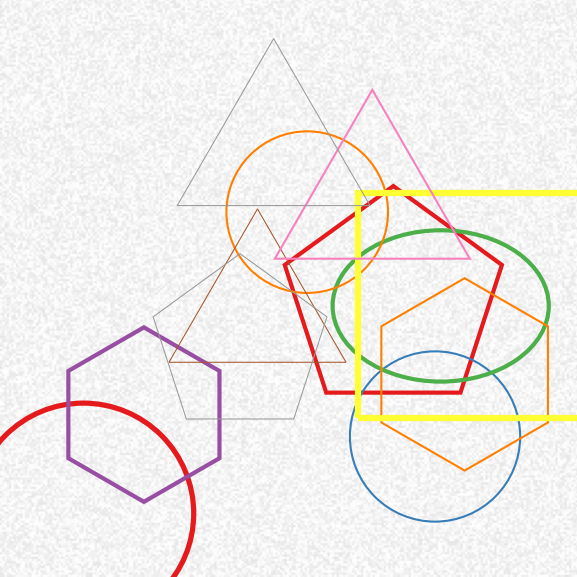[{"shape": "pentagon", "thickness": 2, "radius": 0.99, "center": [0.681, 0.479]}, {"shape": "circle", "thickness": 2.5, "radius": 0.96, "center": [0.144, 0.11]}, {"shape": "circle", "thickness": 1, "radius": 0.74, "center": [0.753, 0.243]}, {"shape": "oval", "thickness": 2, "radius": 0.94, "center": [0.763, 0.469]}, {"shape": "hexagon", "thickness": 2, "radius": 0.76, "center": [0.249, 0.281]}, {"shape": "hexagon", "thickness": 1, "radius": 0.83, "center": [0.805, 0.351]}, {"shape": "circle", "thickness": 1, "radius": 0.7, "center": [0.532, 0.632]}, {"shape": "square", "thickness": 3, "radius": 0.97, "center": [0.815, 0.47]}, {"shape": "triangle", "thickness": 0.5, "radius": 0.88, "center": [0.446, 0.46]}, {"shape": "triangle", "thickness": 1, "radius": 0.97, "center": [0.645, 0.649]}, {"shape": "triangle", "thickness": 0.5, "radius": 0.96, "center": [0.474, 0.74]}, {"shape": "pentagon", "thickness": 0.5, "radius": 0.79, "center": [0.416, 0.402]}]